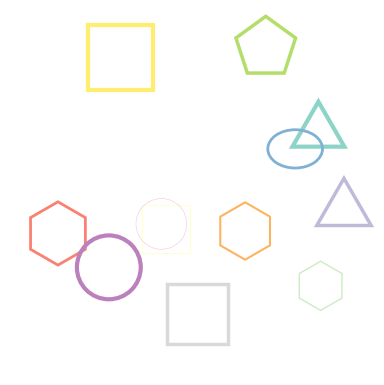[{"shape": "triangle", "thickness": 3, "radius": 0.39, "center": [0.827, 0.658]}, {"shape": "square", "thickness": 0.5, "radius": 0.31, "center": [0.43, 0.406]}, {"shape": "triangle", "thickness": 2.5, "radius": 0.41, "center": [0.893, 0.455]}, {"shape": "hexagon", "thickness": 2, "radius": 0.41, "center": [0.151, 0.394]}, {"shape": "oval", "thickness": 2, "radius": 0.36, "center": [0.767, 0.613]}, {"shape": "hexagon", "thickness": 1.5, "radius": 0.37, "center": [0.637, 0.4]}, {"shape": "pentagon", "thickness": 2.5, "radius": 0.41, "center": [0.69, 0.876]}, {"shape": "circle", "thickness": 0.5, "radius": 0.33, "center": [0.419, 0.418]}, {"shape": "square", "thickness": 2.5, "radius": 0.39, "center": [0.514, 0.184]}, {"shape": "circle", "thickness": 3, "radius": 0.41, "center": [0.283, 0.306]}, {"shape": "hexagon", "thickness": 1, "radius": 0.32, "center": [0.833, 0.258]}, {"shape": "square", "thickness": 3, "radius": 0.43, "center": [0.313, 0.851]}]